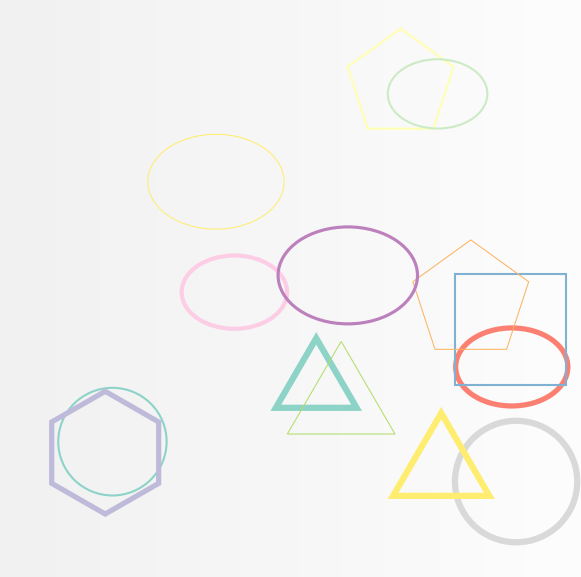[{"shape": "triangle", "thickness": 3, "radius": 0.4, "center": [0.544, 0.333]}, {"shape": "circle", "thickness": 1, "radius": 0.47, "center": [0.193, 0.234]}, {"shape": "pentagon", "thickness": 1, "radius": 0.48, "center": [0.689, 0.854]}, {"shape": "hexagon", "thickness": 2.5, "radius": 0.53, "center": [0.181, 0.215]}, {"shape": "oval", "thickness": 2.5, "radius": 0.48, "center": [0.88, 0.364]}, {"shape": "square", "thickness": 1, "radius": 0.48, "center": [0.878, 0.429]}, {"shape": "pentagon", "thickness": 0.5, "radius": 0.52, "center": [0.81, 0.479]}, {"shape": "triangle", "thickness": 0.5, "radius": 0.53, "center": [0.587, 0.301]}, {"shape": "oval", "thickness": 2, "radius": 0.45, "center": [0.403, 0.493]}, {"shape": "circle", "thickness": 3, "radius": 0.53, "center": [0.888, 0.165]}, {"shape": "oval", "thickness": 1.5, "radius": 0.6, "center": [0.598, 0.522]}, {"shape": "oval", "thickness": 1, "radius": 0.43, "center": [0.753, 0.837]}, {"shape": "oval", "thickness": 0.5, "radius": 0.59, "center": [0.371, 0.684]}, {"shape": "triangle", "thickness": 3, "radius": 0.48, "center": [0.759, 0.188]}]